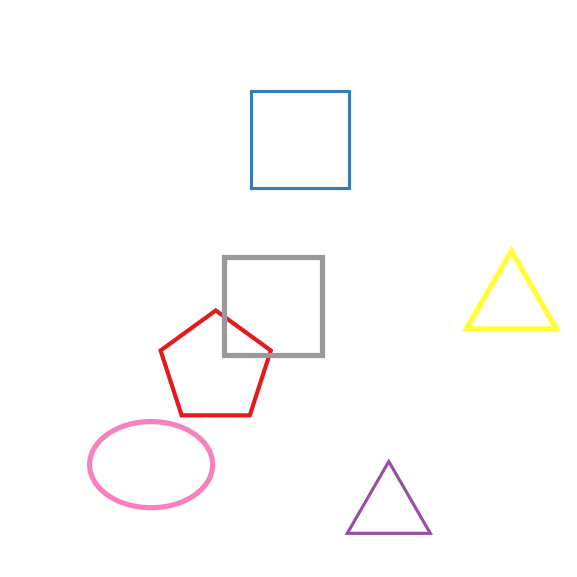[{"shape": "pentagon", "thickness": 2, "radius": 0.5, "center": [0.374, 0.361]}, {"shape": "square", "thickness": 1.5, "radius": 0.42, "center": [0.52, 0.758]}, {"shape": "triangle", "thickness": 1.5, "radius": 0.41, "center": [0.673, 0.117]}, {"shape": "triangle", "thickness": 2.5, "radius": 0.45, "center": [0.885, 0.475]}, {"shape": "oval", "thickness": 2.5, "radius": 0.53, "center": [0.262, 0.195]}, {"shape": "square", "thickness": 2.5, "radius": 0.43, "center": [0.472, 0.469]}]